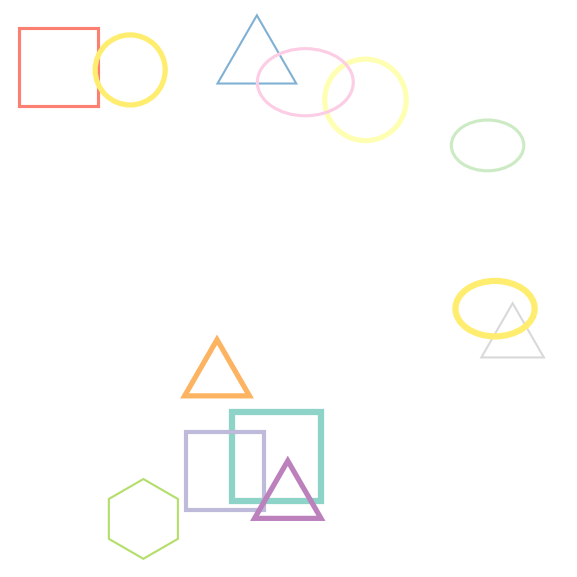[{"shape": "square", "thickness": 3, "radius": 0.39, "center": [0.478, 0.208]}, {"shape": "circle", "thickness": 2.5, "radius": 0.35, "center": [0.633, 0.826]}, {"shape": "square", "thickness": 2, "radius": 0.34, "center": [0.389, 0.184]}, {"shape": "square", "thickness": 1.5, "radius": 0.34, "center": [0.101, 0.884]}, {"shape": "triangle", "thickness": 1, "radius": 0.39, "center": [0.445, 0.894]}, {"shape": "triangle", "thickness": 2.5, "radius": 0.32, "center": [0.376, 0.346]}, {"shape": "hexagon", "thickness": 1, "radius": 0.35, "center": [0.248, 0.101]}, {"shape": "oval", "thickness": 1.5, "radius": 0.42, "center": [0.529, 0.857]}, {"shape": "triangle", "thickness": 1, "radius": 0.31, "center": [0.888, 0.411]}, {"shape": "triangle", "thickness": 2.5, "radius": 0.33, "center": [0.498, 0.135]}, {"shape": "oval", "thickness": 1.5, "radius": 0.31, "center": [0.844, 0.747]}, {"shape": "oval", "thickness": 3, "radius": 0.34, "center": [0.857, 0.465]}, {"shape": "circle", "thickness": 2.5, "radius": 0.3, "center": [0.225, 0.878]}]